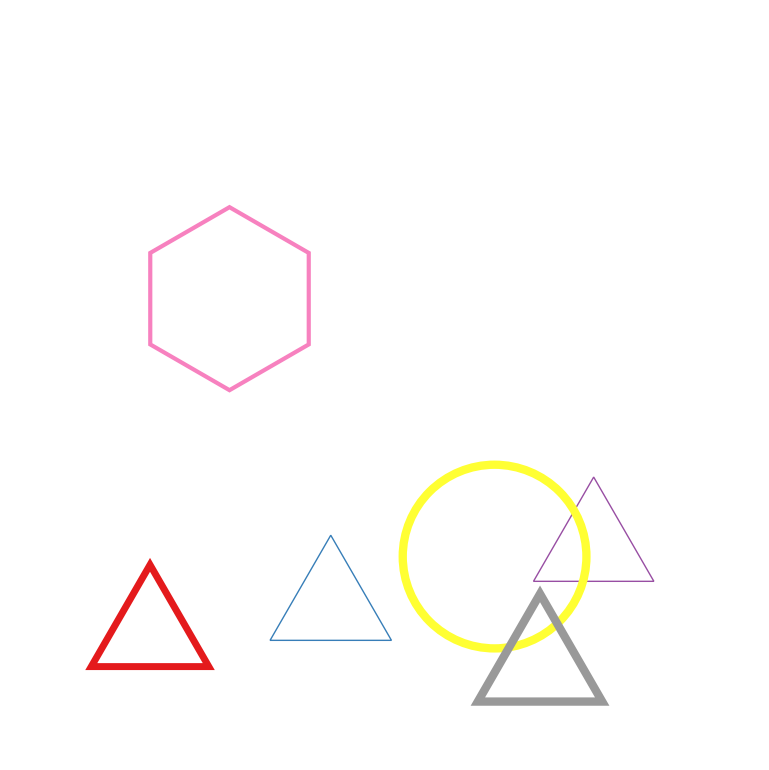[{"shape": "triangle", "thickness": 2.5, "radius": 0.44, "center": [0.195, 0.178]}, {"shape": "triangle", "thickness": 0.5, "radius": 0.46, "center": [0.43, 0.214]}, {"shape": "triangle", "thickness": 0.5, "radius": 0.45, "center": [0.771, 0.29]}, {"shape": "circle", "thickness": 3, "radius": 0.6, "center": [0.642, 0.277]}, {"shape": "hexagon", "thickness": 1.5, "radius": 0.59, "center": [0.298, 0.612]}, {"shape": "triangle", "thickness": 3, "radius": 0.47, "center": [0.701, 0.135]}]